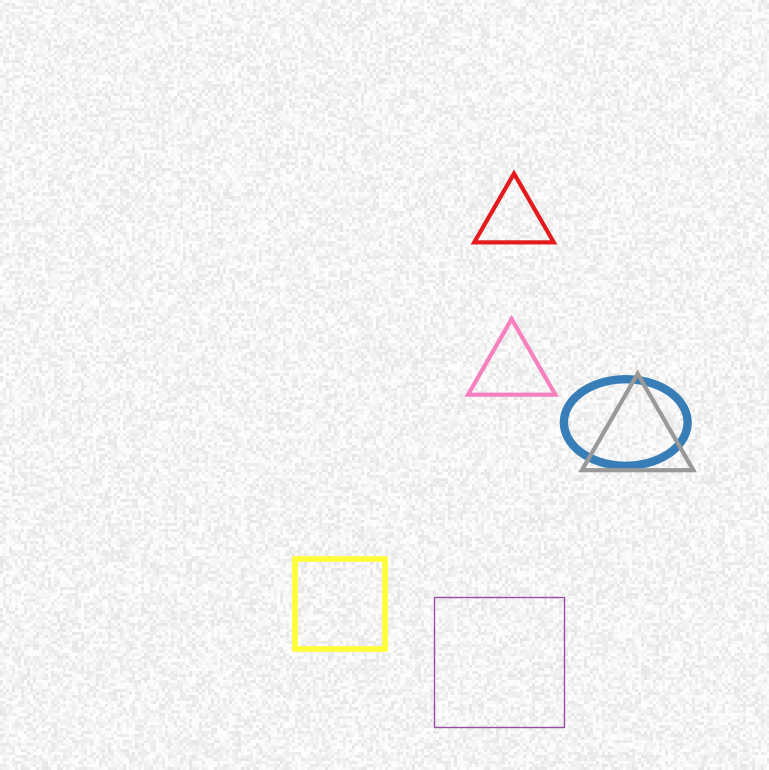[{"shape": "triangle", "thickness": 1.5, "radius": 0.3, "center": [0.668, 0.715]}, {"shape": "oval", "thickness": 3, "radius": 0.4, "center": [0.813, 0.451]}, {"shape": "square", "thickness": 0.5, "radius": 0.42, "center": [0.648, 0.14]}, {"shape": "square", "thickness": 2, "radius": 0.29, "center": [0.441, 0.215]}, {"shape": "triangle", "thickness": 1.5, "radius": 0.33, "center": [0.665, 0.52]}, {"shape": "triangle", "thickness": 1.5, "radius": 0.42, "center": [0.828, 0.431]}]